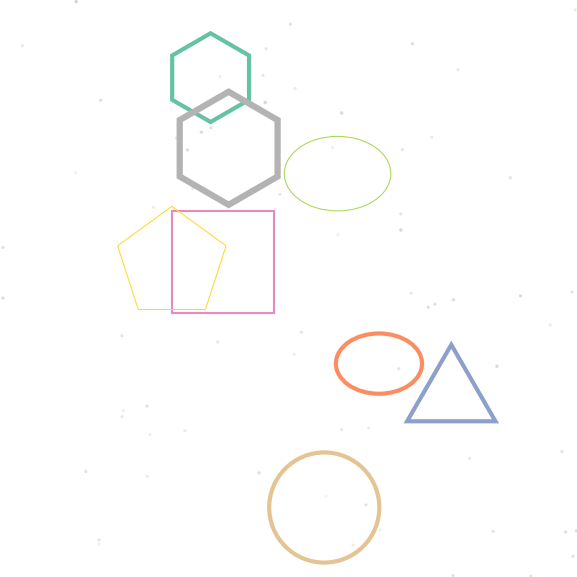[{"shape": "hexagon", "thickness": 2, "radius": 0.38, "center": [0.365, 0.865]}, {"shape": "oval", "thickness": 2, "radius": 0.37, "center": [0.656, 0.37]}, {"shape": "triangle", "thickness": 2, "radius": 0.44, "center": [0.781, 0.314]}, {"shape": "square", "thickness": 1, "radius": 0.44, "center": [0.386, 0.546]}, {"shape": "oval", "thickness": 0.5, "radius": 0.46, "center": [0.585, 0.698]}, {"shape": "pentagon", "thickness": 0.5, "radius": 0.49, "center": [0.298, 0.543]}, {"shape": "circle", "thickness": 2, "radius": 0.48, "center": [0.561, 0.12]}, {"shape": "hexagon", "thickness": 3, "radius": 0.49, "center": [0.396, 0.742]}]